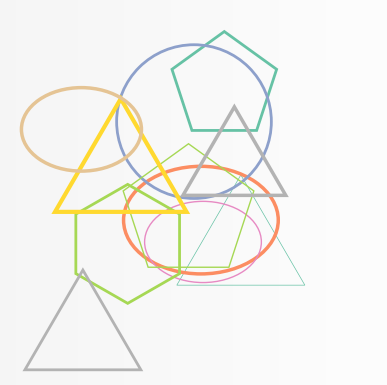[{"shape": "pentagon", "thickness": 2, "radius": 0.71, "center": [0.579, 0.776]}, {"shape": "triangle", "thickness": 0.5, "radius": 0.95, "center": [0.622, 0.355]}, {"shape": "oval", "thickness": 2.5, "radius": 1.0, "center": [0.518, 0.428]}, {"shape": "circle", "thickness": 2, "radius": 1.0, "center": [0.501, 0.684]}, {"shape": "oval", "thickness": 1, "radius": 0.75, "center": [0.524, 0.372]}, {"shape": "hexagon", "thickness": 2, "radius": 0.77, "center": [0.33, 0.367]}, {"shape": "pentagon", "thickness": 1, "radius": 0.89, "center": [0.486, 0.449]}, {"shape": "triangle", "thickness": 3, "radius": 0.98, "center": [0.312, 0.548]}, {"shape": "oval", "thickness": 2.5, "radius": 0.77, "center": [0.21, 0.664]}, {"shape": "triangle", "thickness": 2, "radius": 0.86, "center": [0.214, 0.126]}, {"shape": "triangle", "thickness": 2.5, "radius": 0.77, "center": [0.605, 0.569]}]